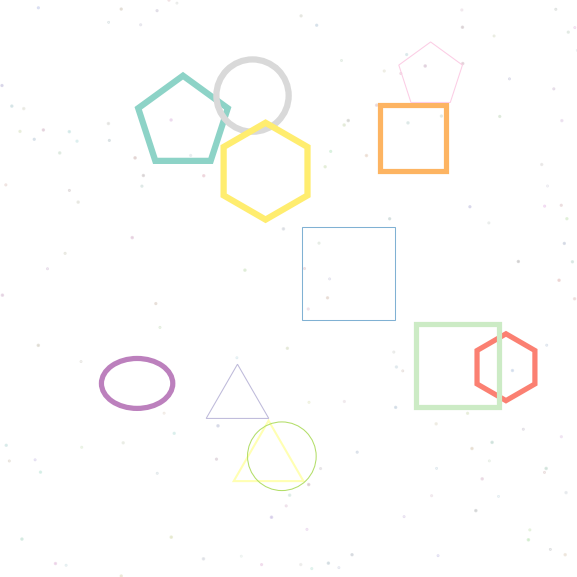[{"shape": "pentagon", "thickness": 3, "radius": 0.41, "center": [0.317, 0.787]}, {"shape": "triangle", "thickness": 1, "radius": 0.35, "center": [0.465, 0.201]}, {"shape": "triangle", "thickness": 0.5, "radius": 0.31, "center": [0.411, 0.306]}, {"shape": "hexagon", "thickness": 2.5, "radius": 0.29, "center": [0.876, 0.363]}, {"shape": "square", "thickness": 0.5, "radius": 0.4, "center": [0.604, 0.526]}, {"shape": "square", "thickness": 2.5, "radius": 0.29, "center": [0.716, 0.76]}, {"shape": "circle", "thickness": 0.5, "radius": 0.3, "center": [0.488, 0.209]}, {"shape": "pentagon", "thickness": 0.5, "radius": 0.29, "center": [0.746, 0.869]}, {"shape": "circle", "thickness": 3, "radius": 0.31, "center": [0.437, 0.834]}, {"shape": "oval", "thickness": 2.5, "radius": 0.31, "center": [0.237, 0.335]}, {"shape": "square", "thickness": 2.5, "radius": 0.36, "center": [0.792, 0.366]}, {"shape": "hexagon", "thickness": 3, "radius": 0.42, "center": [0.46, 0.703]}]